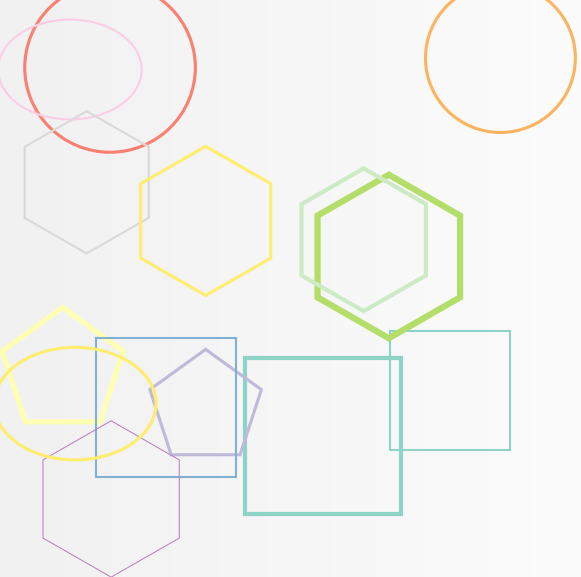[{"shape": "square", "thickness": 2, "radius": 0.67, "center": [0.556, 0.244]}, {"shape": "square", "thickness": 1, "radius": 0.51, "center": [0.774, 0.323]}, {"shape": "pentagon", "thickness": 2.5, "radius": 0.55, "center": [0.108, 0.357]}, {"shape": "pentagon", "thickness": 1.5, "radius": 0.5, "center": [0.354, 0.293]}, {"shape": "circle", "thickness": 1.5, "radius": 0.73, "center": [0.189, 0.882]}, {"shape": "square", "thickness": 1, "radius": 0.6, "center": [0.285, 0.293]}, {"shape": "circle", "thickness": 1.5, "radius": 0.64, "center": [0.861, 0.899]}, {"shape": "hexagon", "thickness": 3, "radius": 0.71, "center": [0.669, 0.555]}, {"shape": "oval", "thickness": 1, "radius": 0.62, "center": [0.12, 0.879]}, {"shape": "hexagon", "thickness": 1, "radius": 0.62, "center": [0.149, 0.683]}, {"shape": "hexagon", "thickness": 0.5, "radius": 0.68, "center": [0.191, 0.135]}, {"shape": "hexagon", "thickness": 2, "radius": 0.62, "center": [0.626, 0.584]}, {"shape": "oval", "thickness": 1.5, "radius": 0.7, "center": [0.129, 0.3]}, {"shape": "hexagon", "thickness": 1.5, "radius": 0.65, "center": [0.354, 0.617]}]